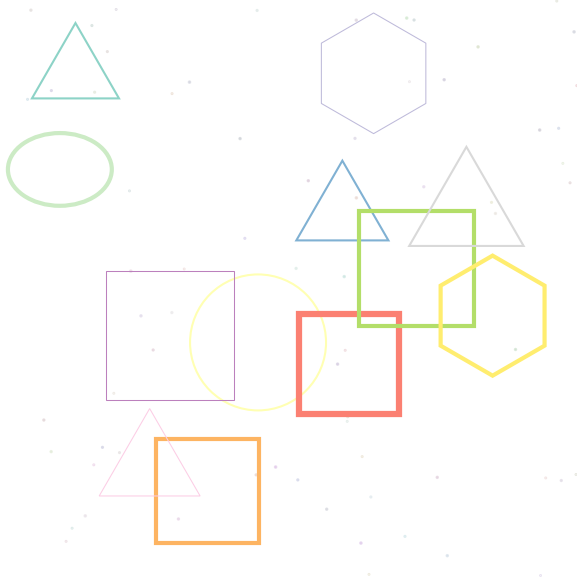[{"shape": "triangle", "thickness": 1, "radius": 0.44, "center": [0.131, 0.872]}, {"shape": "circle", "thickness": 1, "radius": 0.59, "center": [0.447, 0.406]}, {"shape": "hexagon", "thickness": 0.5, "radius": 0.52, "center": [0.647, 0.872]}, {"shape": "square", "thickness": 3, "radius": 0.43, "center": [0.604, 0.369]}, {"shape": "triangle", "thickness": 1, "radius": 0.46, "center": [0.593, 0.629]}, {"shape": "square", "thickness": 2, "radius": 0.45, "center": [0.359, 0.149]}, {"shape": "square", "thickness": 2, "radius": 0.5, "center": [0.721, 0.533]}, {"shape": "triangle", "thickness": 0.5, "radius": 0.5, "center": [0.259, 0.191]}, {"shape": "triangle", "thickness": 1, "radius": 0.57, "center": [0.808, 0.63]}, {"shape": "square", "thickness": 0.5, "radius": 0.56, "center": [0.294, 0.418]}, {"shape": "oval", "thickness": 2, "radius": 0.45, "center": [0.104, 0.706]}, {"shape": "hexagon", "thickness": 2, "radius": 0.52, "center": [0.853, 0.453]}]